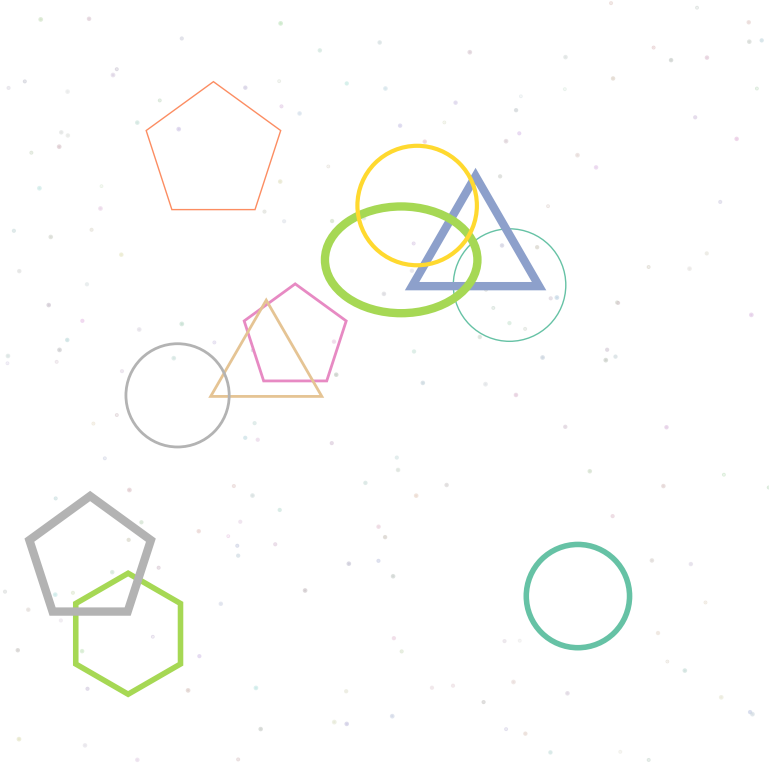[{"shape": "circle", "thickness": 0.5, "radius": 0.37, "center": [0.662, 0.63]}, {"shape": "circle", "thickness": 2, "radius": 0.34, "center": [0.751, 0.226]}, {"shape": "pentagon", "thickness": 0.5, "radius": 0.46, "center": [0.277, 0.802]}, {"shape": "triangle", "thickness": 3, "radius": 0.48, "center": [0.618, 0.676]}, {"shape": "pentagon", "thickness": 1, "radius": 0.35, "center": [0.383, 0.562]}, {"shape": "oval", "thickness": 3, "radius": 0.5, "center": [0.521, 0.663]}, {"shape": "hexagon", "thickness": 2, "radius": 0.39, "center": [0.166, 0.177]}, {"shape": "circle", "thickness": 1.5, "radius": 0.39, "center": [0.542, 0.733]}, {"shape": "triangle", "thickness": 1, "radius": 0.42, "center": [0.346, 0.527]}, {"shape": "pentagon", "thickness": 3, "radius": 0.41, "center": [0.117, 0.273]}, {"shape": "circle", "thickness": 1, "radius": 0.34, "center": [0.231, 0.487]}]